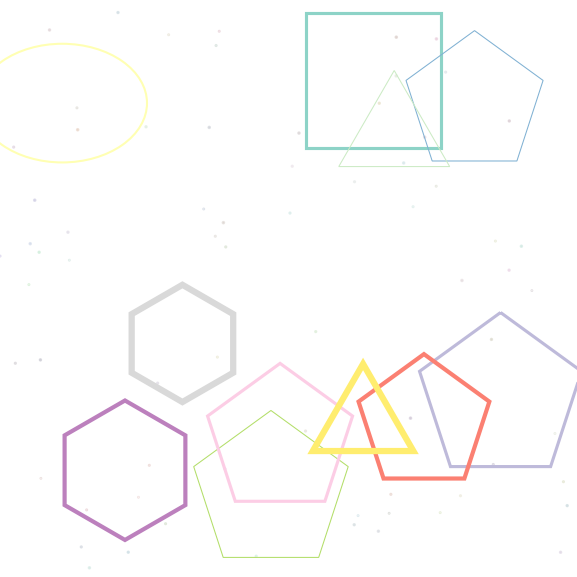[{"shape": "square", "thickness": 1.5, "radius": 0.58, "center": [0.647, 0.859]}, {"shape": "oval", "thickness": 1, "radius": 0.73, "center": [0.108, 0.821]}, {"shape": "pentagon", "thickness": 1.5, "radius": 0.74, "center": [0.867, 0.311]}, {"shape": "pentagon", "thickness": 2, "radius": 0.6, "center": [0.734, 0.267]}, {"shape": "pentagon", "thickness": 0.5, "radius": 0.62, "center": [0.822, 0.821]}, {"shape": "pentagon", "thickness": 0.5, "radius": 0.7, "center": [0.469, 0.148]}, {"shape": "pentagon", "thickness": 1.5, "radius": 0.66, "center": [0.485, 0.238]}, {"shape": "hexagon", "thickness": 3, "radius": 0.51, "center": [0.316, 0.404]}, {"shape": "hexagon", "thickness": 2, "radius": 0.6, "center": [0.216, 0.185]}, {"shape": "triangle", "thickness": 0.5, "radius": 0.55, "center": [0.683, 0.766]}, {"shape": "triangle", "thickness": 3, "radius": 0.5, "center": [0.629, 0.268]}]